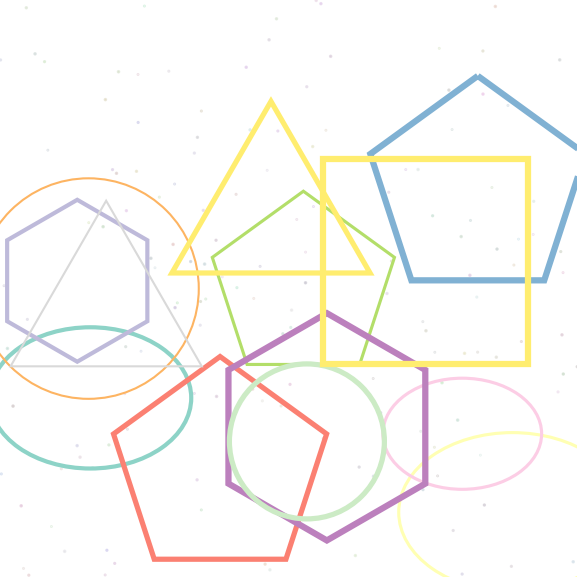[{"shape": "oval", "thickness": 2, "radius": 0.87, "center": [0.156, 0.31]}, {"shape": "oval", "thickness": 1.5, "radius": 0.98, "center": [0.887, 0.112]}, {"shape": "hexagon", "thickness": 2, "radius": 0.7, "center": [0.134, 0.513]}, {"shape": "pentagon", "thickness": 2.5, "radius": 0.97, "center": [0.381, 0.188]}, {"shape": "pentagon", "thickness": 3, "radius": 0.98, "center": [0.827, 0.672]}, {"shape": "circle", "thickness": 1, "radius": 0.95, "center": [0.153, 0.499]}, {"shape": "pentagon", "thickness": 1.5, "radius": 0.83, "center": [0.525, 0.502]}, {"shape": "oval", "thickness": 1.5, "radius": 0.69, "center": [0.8, 0.248]}, {"shape": "triangle", "thickness": 1, "radius": 0.96, "center": [0.184, 0.46]}, {"shape": "hexagon", "thickness": 3, "radius": 0.98, "center": [0.566, 0.26]}, {"shape": "circle", "thickness": 2.5, "radius": 0.67, "center": [0.531, 0.235]}, {"shape": "triangle", "thickness": 2.5, "radius": 0.99, "center": [0.469, 0.625]}, {"shape": "square", "thickness": 3, "radius": 0.89, "center": [0.737, 0.546]}]